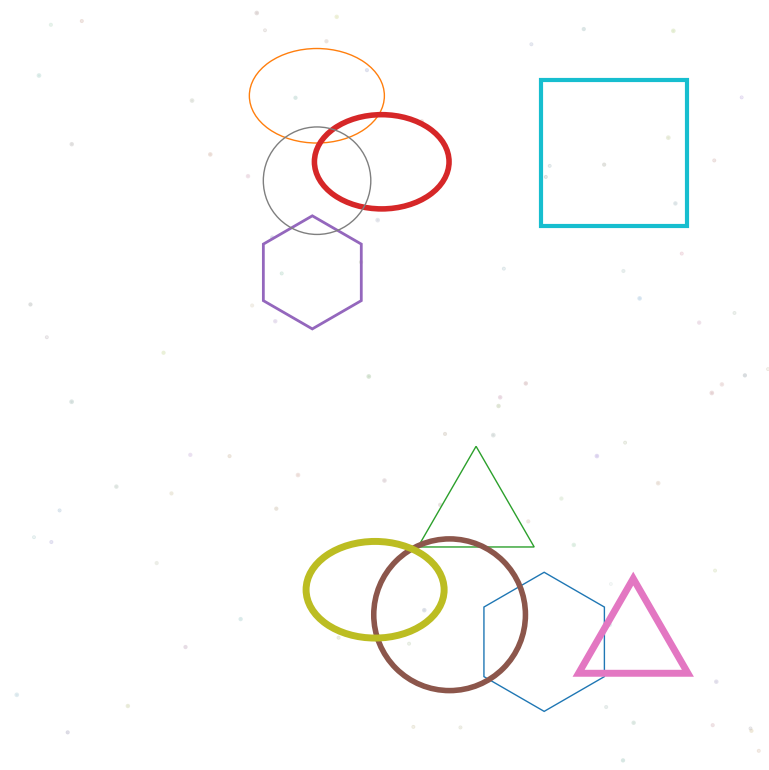[{"shape": "hexagon", "thickness": 0.5, "radius": 0.45, "center": [0.707, 0.166]}, {"shape": "oval", "thickness": 0.5, "radius": 0.44, "center": [0.412, 0.876]}, {"shape": "triangle", "thickness": 0.5, "radius": 0.44, "center": [0.618, 0.333]}, {"shape": "oval", "thickness": 2, "radius": 0.44, "center": [0.496, 0.79]}, {"shape": "hexagon", "thickness": 1, "radius": 0.37, "center": [0.406, 0.646]}, {"shape": "circle", "thickness": 2, "radius": 0.49, "center": [0.584, 0.202]}, {"shape": "triangle", "thickness": 2.5, "radius": 0.41, "center": [0.822, 0.167]}, {"shape": "circle", "thickness": 0.5, "radius": 0.35, "center": [0.412, 0.765]}, {"shape": "oval", "thickness": 2.5, "radius": 0.45, "center": [0.487, 0.234]}, {"shape": "square", "thickness": 1.5, "radius": 0.47, "center": [0.798, 0.801]}]